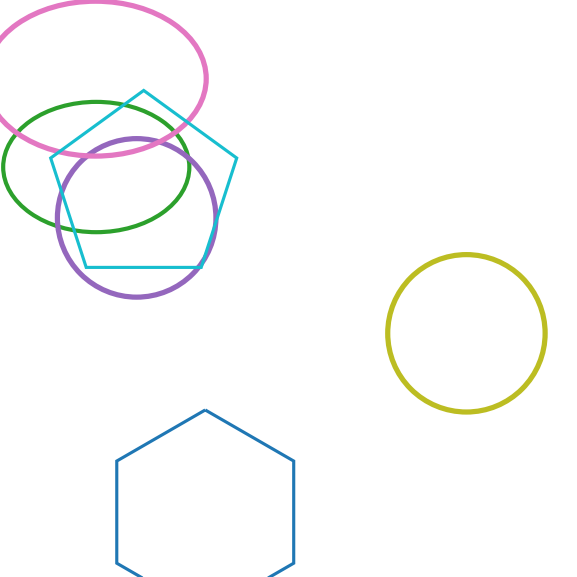[{"shape": "hexagon", "thickness": 1.5, "radius": 0.88, "center": [0.355, 0.112]}, {"shape": "oval", "thickness": 2, "radius": 0.81, "center": [0.167, 0.71]}, {"shape": "circle", "thickness": 2.5, "radius": 0.69, "center": [0.237, 0.622]}, {"shape": "oval", "thickness": 2.5, "radius": 0.96, "center": [0.166, 0.863]}, {"shape": "circle", "thickness": 2.5, "radius": 0.68, "center": [0.808, 0.422]}, {"shape": "pentagon", "thickness": 1.5, "radius": 0.85, "center": [0.249, 0.673]}]